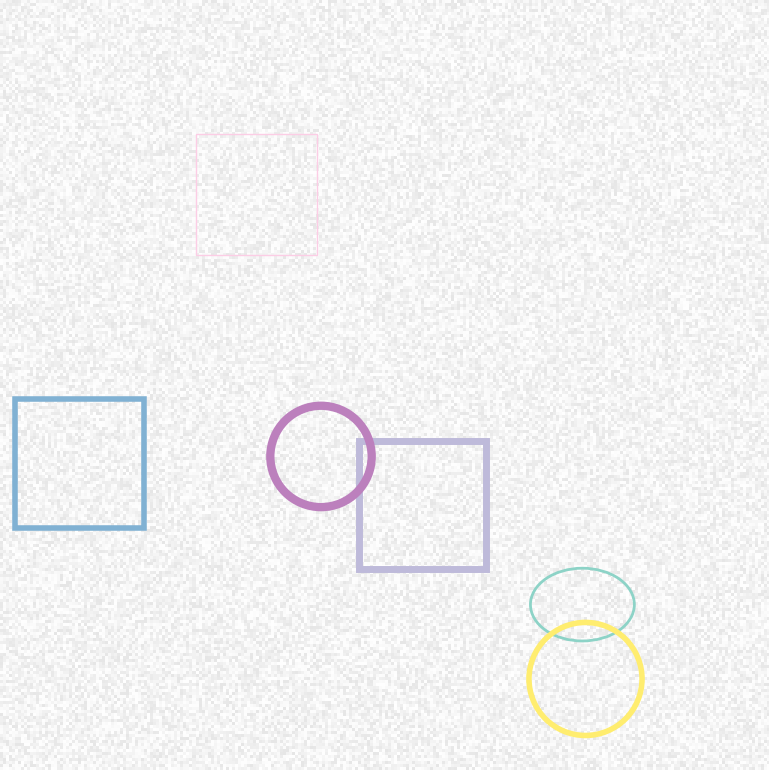[{"shape": "oval", "thickness": 1, "radius": 0.34, "center": [0.756, 0.215]}, {"shape": "square", "thickness": 2.5, "radius": 0.41, "center": [0.548, 0.344]}, {"shape": "square", "thickness": 2, "radius": 0.42, "center": [0.103, 0.398]}, {"shape": "square", "thickness": 0.5, "radius": 0.39, "center": [0.333, 0.747]}, {"shape": "circle", "thickness": 3, "radius": 0.33, "center": [0.417, 0.407]}, {"shape": "circle", "thickness": 2, "radius": 0.37, "center": [0.76, 0.118]}]